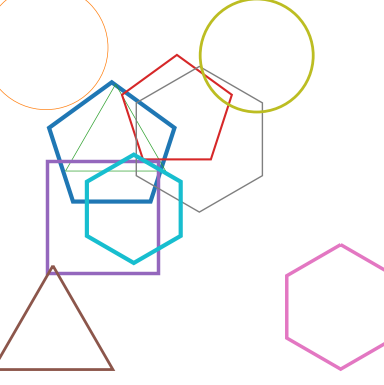[{"shape": "pentagon", "thickness": 3, "radius": 0.86, "center": [0.29, 0.615]}, {"shape": "circle", "thickness": 0.5, "radius": 0.81, "center": [0.119, 0.876]}, {"shape": "triangle", "thickness": 0.5, "radius": 0.75, "center": [0.3, 0.631]}, {"shape": "pentagon", "thickness": 1.5, "radius": 0.75, "center": [0.46, 0.707]}, {"shape": "square", "thickness": 2.5, "radius": 0.72, "center": [0.267, 0.437]}, {"shape": "triangle", "thickness": 2, "radius": 0.9, "center": [0.137, 0.13]}, {"shape": "hexagon", "thickness": 2.5, "radius": 0.81, "center": [0.885, 0.203]}, {"shape": "hexagon", "thickness": 1, "radius": 0.95, "center": [0.518, 0.638]}, {"shape": "circle", "thickness": 2, "radius": 0.73, "center": [0.667, 0.856]}, {"shape": "hexagon", "thickness": 3, "radius": 0.7, "center": [0.347, 0.458]}]